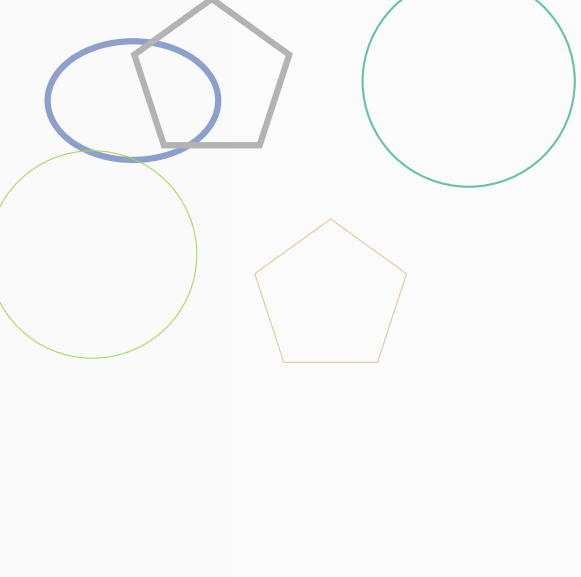[{"shape": "circle", "thickness": 1, "radius": 0.91, "center": [0.806, 0.858]}, {"shape": "oval", "thickness": 3, "radius": 0.73, "center": [0.229, 0.825]}, {"shape": "circle", "thickness": 0.5, "radius": 0.9, "center": [0.159, 0.558]}, {"shape": "pentagon", "thickness": 0.5, "radius": 0.69, "center": [0.569, 0.483]}, {"shape": "pentagon", "thickness": 3, "radius": 0.7, "center": [0.364, 0.861]}]